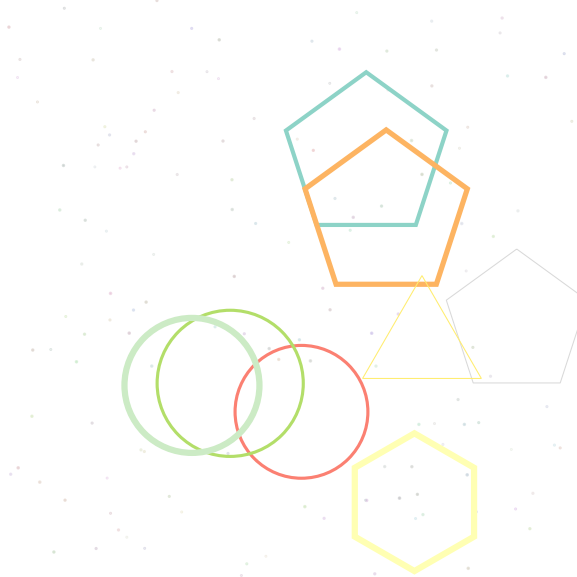[{"shape": "pentagon", "thickness": 2, "radius": 0.73, "center": [0.634, 0.728]}, {"shape": "hexagon", "thickness": 3, "radius": 0.6, "center": [0.718, 0.13]}, {"shape": "circle", "thickness": 1.5, "radius": 0.57, "center": [0.522, 0.286]}, {"shape": "pentagon", "thickness": 2.5, "radius": 0.74, "center": [0.669, 0.626]}, {"shape": "circle", "thickness": 1.5, "radius": 0.63, "center": [0.399, 0.335]}, {"shape": "pentagon", "thickness": 0.5, "radius": 0.64, "center": [0.895, 0.44]}, {"shape": "circle", "thickness": 3, "radius": 0.58, "center": [0.332, 0.332]}, {"shape": "triangle", "thickness": 0.5, "radius": 0.59, "center": [0.731, 0.403]}]